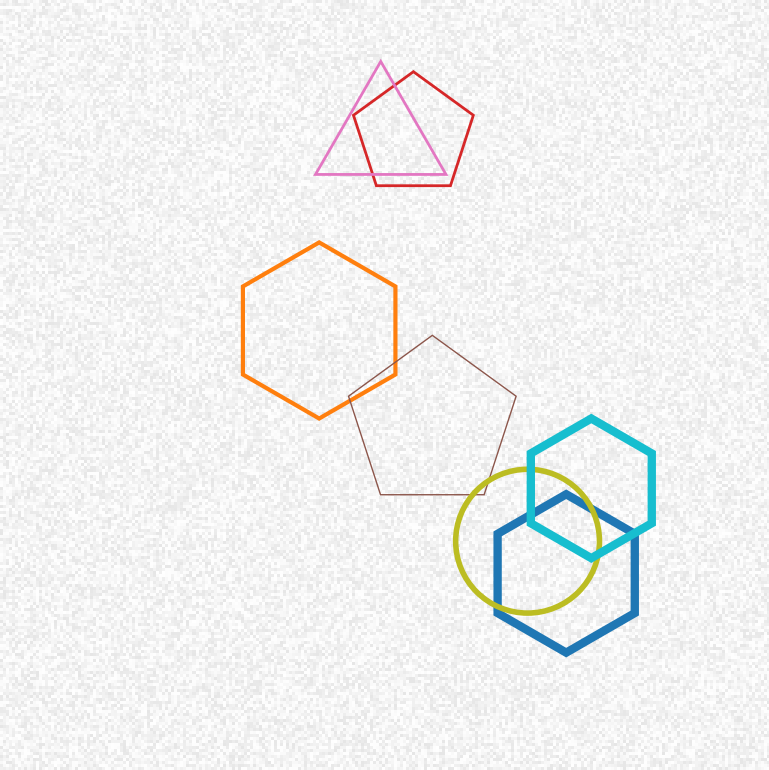[{"shape": "hexagon", "thickness": 3, "radius": 0.51, "center": [0.735, 0.255]}, {"shape": "hexagon", "thickness": 1.5, "radius": 0.57, "center": [0.415, 0.571]}, {"shape": "pentagon", "thickness": 1, "radius": 0.41, "center": [0.537, 0.825]}, {"shape": "pentagon", "thickness": 0.5, "radius": 0.57, "center": [0.561, 0.45]}, {"shape": "triangle", "thickness": 1, "radius": 0.49, "center": [0.494, 0.822]}, {"shape": "circle", "thickness": 2, "radius": 0.47, "center": [0.685, 0.297]}, {"shape": "hexagon", "thickness": 3, "radius": 0.45, "center": [0.768, 0.366]}]